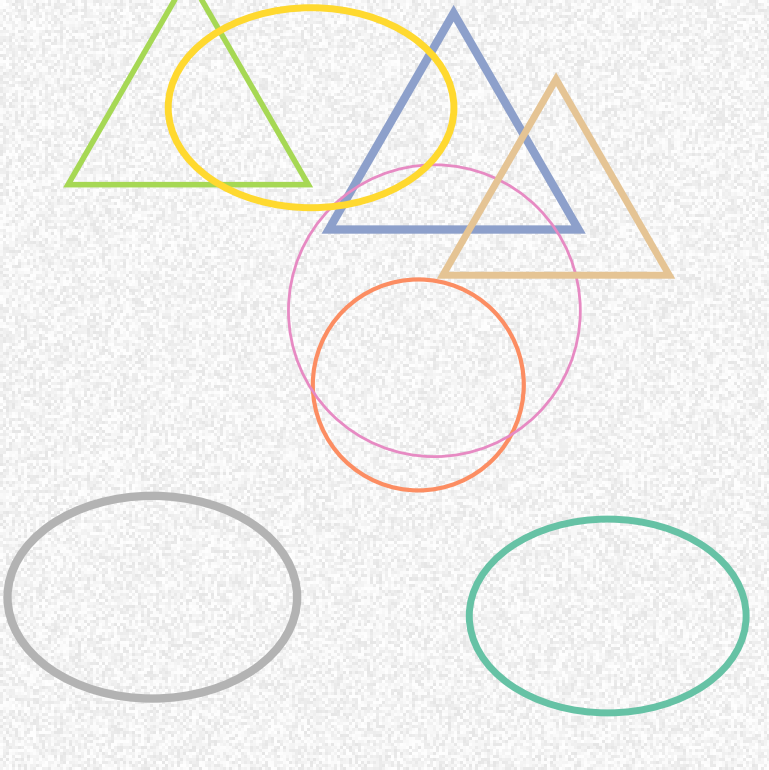[{"shape": "oval", "thickness": 2.5, "radius": 0.9, "center": [0.789, 0.2]}, {"shape": "circle", "thickness": 1.5, "radius": 0.68, "center": [0.543, 0.5]}, {"shape": "triangle", "thickness": 3, "radius": 0.94, "center": [0.589, 0.796]}, {"shape": "circle", "thickness": 1, "radius": 0.95, "center": [0.564, 0.596]}, {"shape": "triangle", "thickness": 2, "radius": 0.9, "center": [0.244, 0.85]}, {"shape": "oval", "thickness": 2.5, "radius": 0.93, "center": [0.404, 0.86]}, {"shape": "triangle", "thickness": 2.5, "radius": 0.85, "center": [0.722, 0.727]}, {"shape": "oval", "thickness": 3, "radius": 0.94, "center": [0.198, 0.224]}]